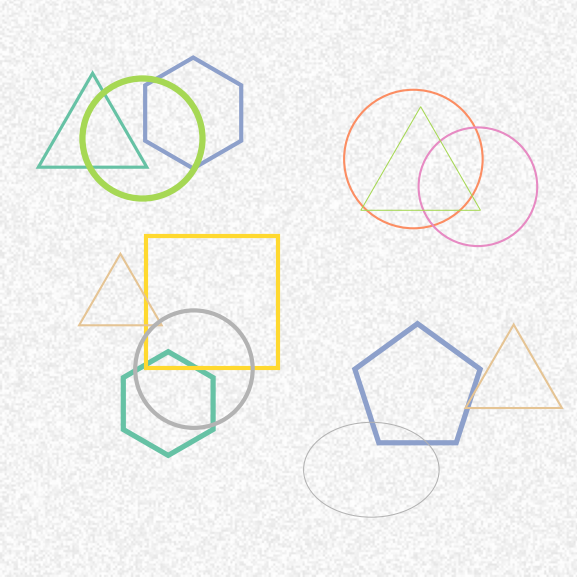[{"shape": "hexagon", "thickness": 2.5, "radius": 0.45, "center": [0.291, 0.3]}, {"shape": "triangle", "thickness": 1.5, "radius": 0.54, "center": [0.16, 0.764]}, {"shape": "circle", "thickness": 1, "radius": 0.6, "center": [0.716, 0.724]}, {"shape": "pentagon", "thickness": 2.5, "radius": 0.57, "center": [0.723, 0.325]}, {"shape": "hexagon", "thickness": 2, "radius": 0.48, "center": [0.335, 0.803]}, {"shape": "circle", "thickness": 1, "radius": 0.51, "center": [0.828, 0.676]}, {"shape": "circle", "thickness": 3, "radius": 0.52, "center": [0.247, 0.759]}, {"shape": "triangle", "thickness": 0.5, "radius": 0.6, "center": [0.728, 0.695]}, {"shape": "square", "thickness": 2, "radius": 0.57, "center": [0.367, 0.476]}, {"shape": "triangle", "thickness": 1, "radius": 0.41, "center": [0.208, 0.477]}, {"shape": "triangle", "thickness": 1, "radius": 0.48, "center": [0.89, 0.341]}, {"shape": "circle", "thickness": 2, "radius": 0.51, "center": [0.336, 0.36]}, {"shape": "oval", "thickness": 0.5, "radius": 0.59, "center": [0.643, 0.186]}]